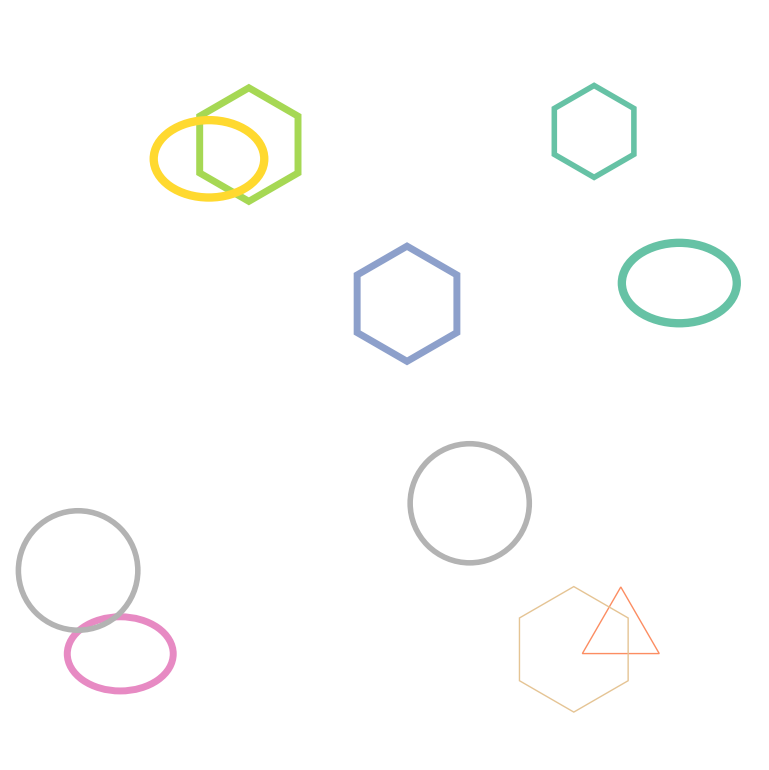[{"shape": "hexagon", "thickness": 2, "radius": 0.3, "center": [0.772, 0.829]}, {"shape": "oval", "thickness": 3, "radius": 0.37, "center": [0.882, 0.632]}, {"shape": "triangle", "thickness": 0.5, "radius": 0.29, "center": [0.806, 0.18]}, {"shape": "hexagon", "thickness": 2.5, "radius": 0.37, "center": [0.529, 0.606]}, {"shape": "oval", "thickness": 2.5, "radius": 0.34, "center": [0.156, 0.151]}, {"shape": "hexagon", "thickness": 2.5, "radius": 0.37, "center": [0.323, 0.812]}, {"shape": "oval", "thickness": 3, "radius": 0.36, "center": [0.271, 0.794]}, {"shape": "hexagon", "thickness": 0.5, "radius": 0.41, "center": [0.745, 0.157]}, {"shape": "circle", "thickness": 2, "radius": 0.39, "center": [0.101, 0.259]}, {"shape": "circle", "thickness": 2, "radius": 0.39, "center": [0.61, 0.346]}]